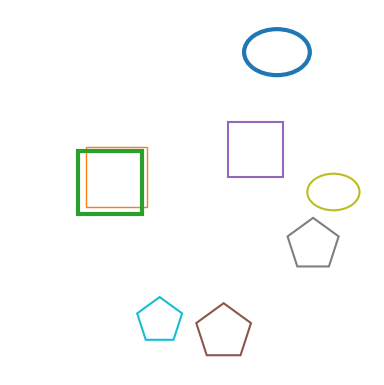[{"shape": "oval", "thickness": 3, "radius": 0.43, "center": [0.719, 0.865]}, {"shape": "square", "thickness": 1, "radius": 0.39, "center": [0.303, 0.54]}, {"shape": "square", "thickness": 3, "radius": 0.41, "center": [0.285, 0.526]}, {"shape": "square", "thickness": 1.5, "radius": 0.36, "center": [0.664, 0.611]}, {"shape": "pentagon", "thickness": 1.5, "radius": 0.37, "center": [0.581, 0.138]}, {"shape": "pentagon", "thickness": 1.5, "radius": 0.35, "center": [0.813, 0.364]}, {"shape": "oval", "thickness": 1.5, "radius": 0.34, "center": [0.866, 0.501]}, {"shape": "pentagon", "thickness": 1.5, "radius": 0.31, "center": [0.415, 0.167]}]